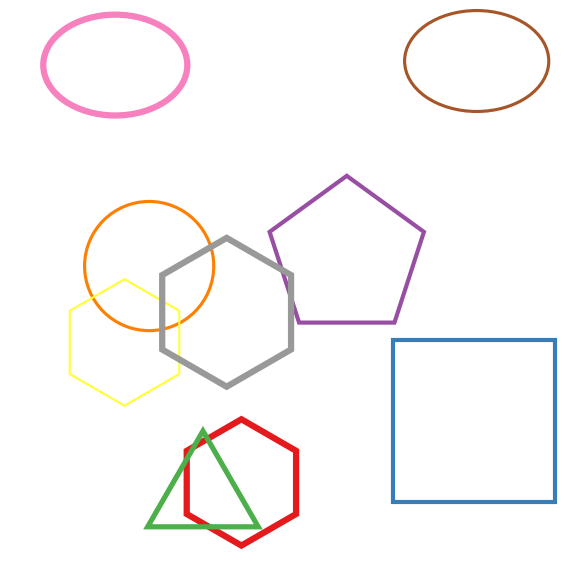[{"shape": "hexagon", "thickness": 3, "radius": 0.55, "center": [0.418, 0.164]}, {"shape": "square", "thickness": 2, "radius": 0.7, "center": [0.821, 0.27]}, {"shape": "triangle", "thickness": 2.5, "radius": 0.55, "center": [0.351, 0.142]}, {"shape": "pentagon", "thickness": 2, "radius": 0.7, "center": [0.6, 0.554]}, {"shape": "circle", "thickness": 1.5, "radius": 0.56, "center": [0.258, 0.538]}, {"shape": "hexagon", "thickness": 1, "radius": 0.55, "center": [0.216, 0.406]}, {"shape": "oval", "thickness": 1.5, "radius": 0.62, "center": [0.825, 0.893]}, {"shape": "oval", "thickness": 3, "radius": 0.62, "center": [0.2, 0.886]}, {"shape": "hexagon", "thickness": 3, "radius": 0.64, "center": [0.392, 0.458]}]